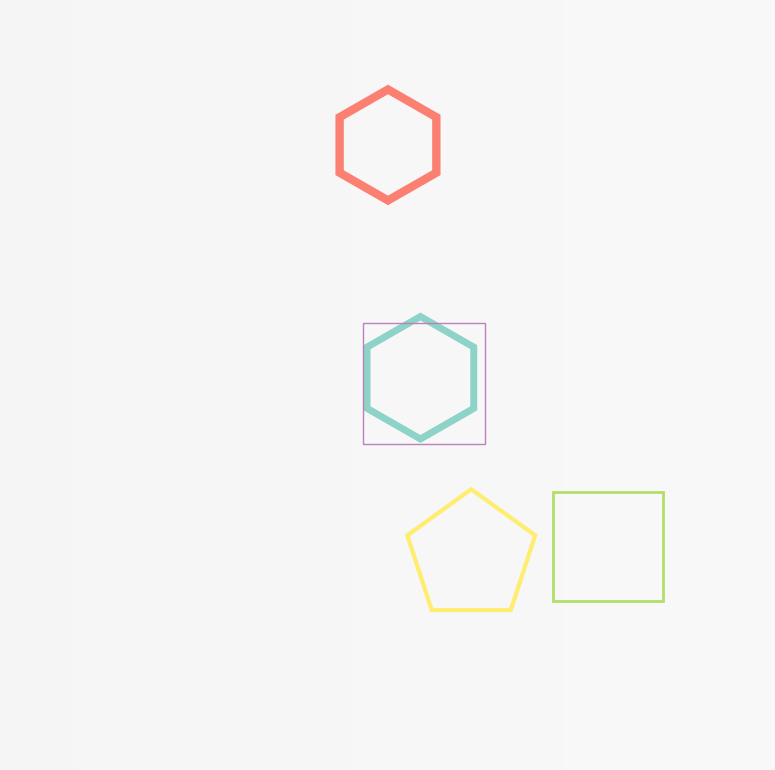[{"shape": "hexagon", "thickness": 2.5, "radius": 0.4, "center": [0.542, 0.509]}, {"shape": "hexagon", "thickness": 3, "radius": 0.36, "center": [0.501, 0.812]}, {"shape": "square", "thickness": 1, "radius": 0.35, "center": [0.785, 0.29]}, {"shape": "square", "thickness": 0.5, "radius": 0.39, "center": [0.547, 0.502]}, {"shape": "pentagon", "thickness": 1.5, "radius": 0.43, "center": [0.608, 0.278]}]